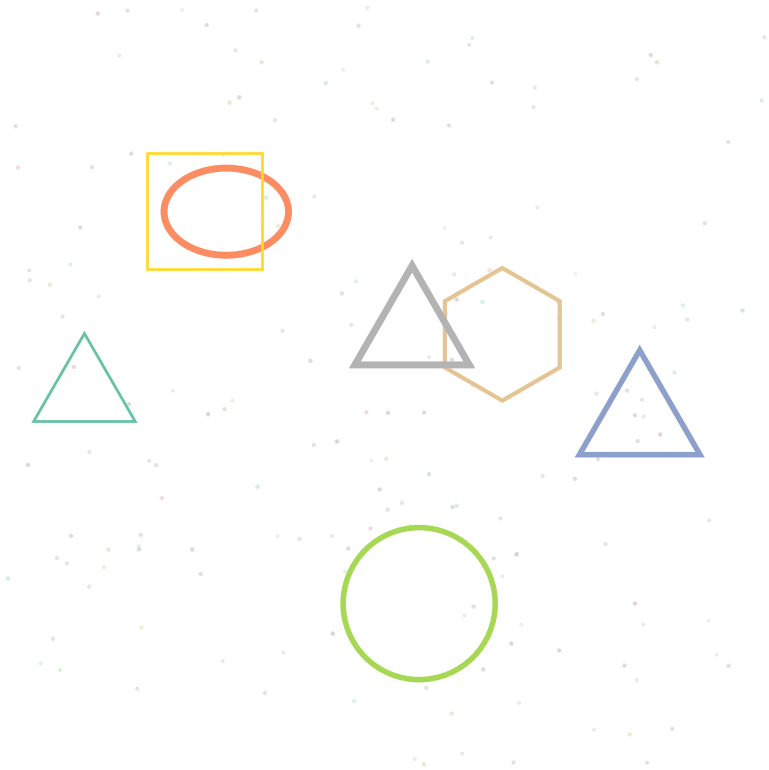[{"shape": "triangle", "thickness": 1, "radius": 0.38, "center": [0.11, 0.491]}, {"shape": "oval", "thickness": 2.5, "radius": 0.4, "center": [0.294, 0.725]}, {"shape": "triangle", "thickness": 2, "radius": 0.45, "center": [0.831, 0.455]}, {"shape": "circle", "thickness": 2, "radius": 0.49, "center": [0.544, 0.216]}, {"shape": "square", "thickness": 1, "radius": 0.38, "center": [0.265, 0.726]}, {"shape": "hexagon", "thickness": 1.5, "radius": 0.43, "center": [0.652, 0.566]}, {"shape": "triangle", "thickness": 2.5, "radius": 0.43, "center": [0.535, 0.569]}]